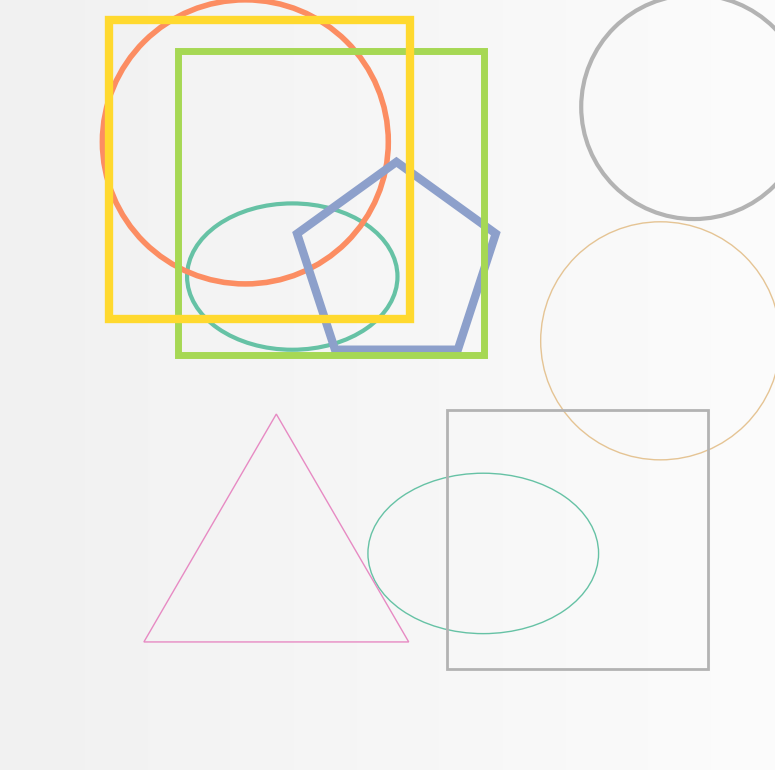[{"shape": "oval", "thickness": 0.5, "radius": 0.74, "center": [0.624, 0.281]}, {"shape": "oval", "thickness": 1.5, "radius": 0.68, "center": [0.377, 0.641]}, {"shape": "circle", "thickness": 2, "radius": 0.92, "center": [0.317, 0.816]}, {"shape": "pentagon", "thickness": 3, "radius": 0.67, "center": [0.512, 0.655]}, {"shape": "triangle", "thickness": 0.5, "radius": 0.99, "center": [0.357, 0.265]}, {"shape": "square", "thickness": 2.5, "radius": 0.99, "center": [0.427, 0.737]}, {"shape": "square", "thickness": 3, "radius": 0.97, "center": [0.335, 0.78]}, {"shape": "circle", "thickness": 0.5, "radius": 0.77, "center": [0.852, 0.557]}, {"shape": "square", "thickness": 1, "radius": 0.84, "center": [0.745, 0.299]}, {"shape": "circle", "thickness": 1.5, "radius": 0.73, "center": [0.896, 0.861]}]